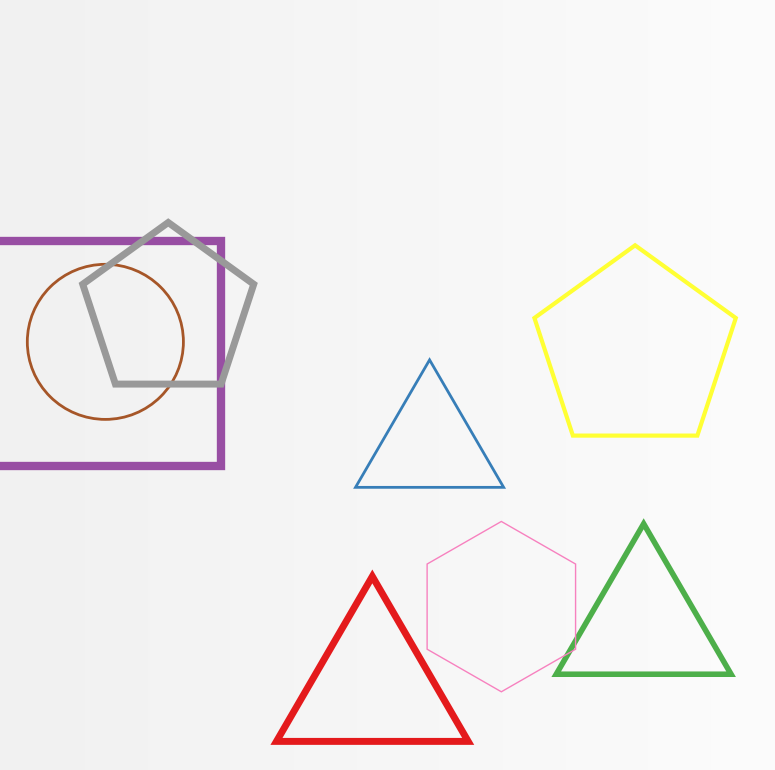[{"shape": "triangle", "thickness": 2.5, "radius": 0.71, "center": [0.48, 0.109]}, {"shape": "triangle", "thickness": 1, "radius": 0.55, "center": [0.554, 0.422]}, {"shape": "triangle", "thickness": 2, "radius": 0.65, "center": [0.831, 0.19]}, {"shape": "square", "thickness": 3, "radius": 0.73, "center": [0.14, 0.541]}, {"shape": "pentagon", "thickness": 1.5, "radius": 0.68, "center": [0.819, 0.545]}, {"shape": "circle", "thickness": 1, "radius": 0.5, "center": [0.136, 0.556]}, {"shape": "hexagon", "thickness": 0.5, "radius": 0.55, "center": [0.647, 0.212]}, {"shape": "pentagon", "thickness": 2.5, "radius": 0.58, "center": [0.217, 0.595]}]